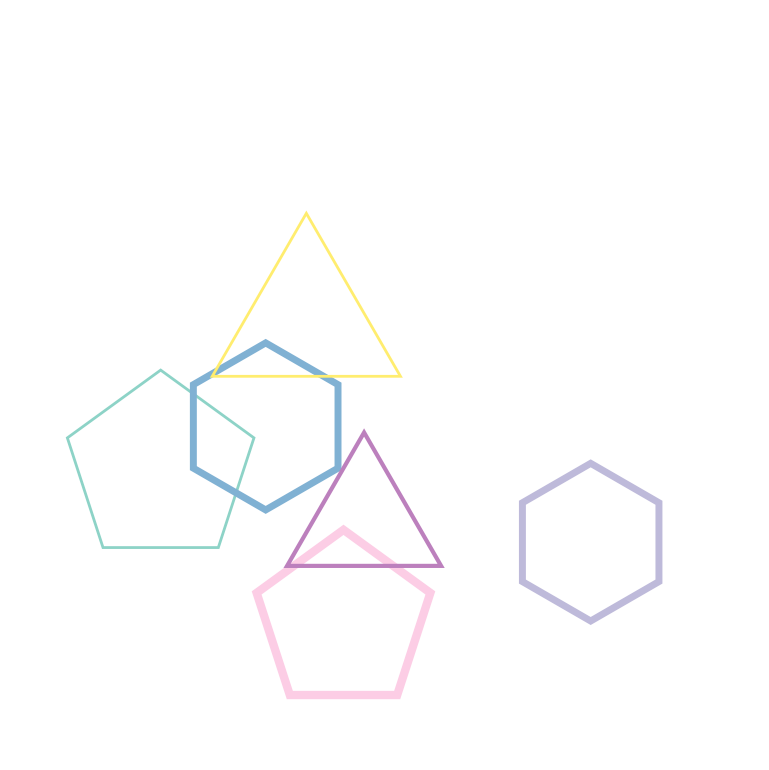[{"shape": "pentagon", "thickness": 1, "radius": 0.64, "center": [0.209, 0.392]}, {"shape": "hexagon", "thickness": 2.5, "radius": 0.51, "center": [0.767, 0.296]}, {"shape": "hexagon", "thickness": 2.5, "radius": 0.54, "center": [0.345, 0.446]}, {"shape": "pentagon", "thickness": 3, "radius": 0.59, "center": [0.446, 0.193]}, {"shape": "triangle", "thickness": 1.5, "radius": 0.58, "center": [0.473, 0.323]}, {"shape": "triangle", "thickness": 1, "radius": 0.71, "center": [0.398, 0.582]}]